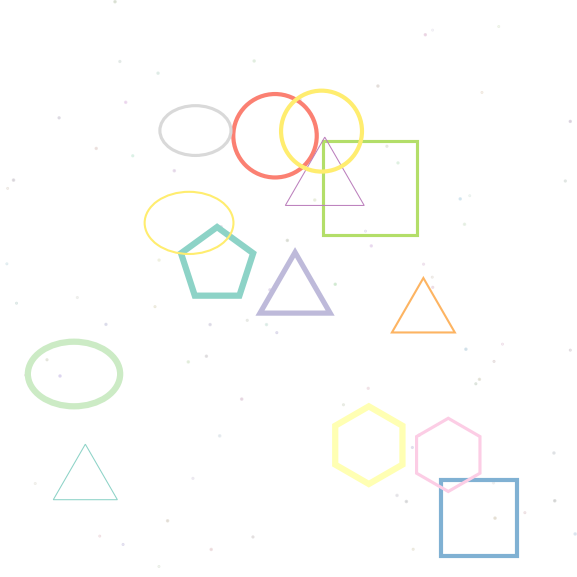[{"shape": "triangle", "thickness": 0.5, "radius": 0.32, "center": [0.148, 0.166]}, {"shape": "pentagon", "thickness": 3, "radius": 0.33, "center": [0.376, 0.54]}, {"shape": "hexagon", "thickness": 3, "radius": 0.34, "center": [0.639, 0.228]}, {"shape": "triangle", "thickness": 2.5, "radius": 0.35, "center": [0.511, 0.492]}, {"shape": "circle", "thickness": 2, "radius": 0.36, "center": [0.476, 0.764]}, {"shape": "square", "thickness": 2, "radius": 0.33, "center": [0.829, 0.102]}, {"shape": "triangle", "thickness": 1, "radius": 0.31, "center": [0.733, 0.455]}, {"shape": "square", "thickness": 1.5, "radius": 0.41, "center": [0.64, 0.674]}, {"shape": "hexagon", "thickness": 1.5, "radius": 0.32, "center": [0.776, 0.211]}, {"shape": "oval", "thickness": 1.5, "radius": 0.31, "center": [0.338, 0.773]}, {"shape": "triangle", "thickness": 0.5, "radius": 0.39, "center": [0.562, 0.683]}, {"shape": "oval", "thickness": 3, "radius": 0.4, "center": [0.128, 0.352]}, {"shape": "oval", "thickness": 1, "radius": 0.38, "center": [0.327, 0.613]}, {"shape": "circle", "thickness": 2, "radius": 0.35, "center": [0.557, 0.772]}]